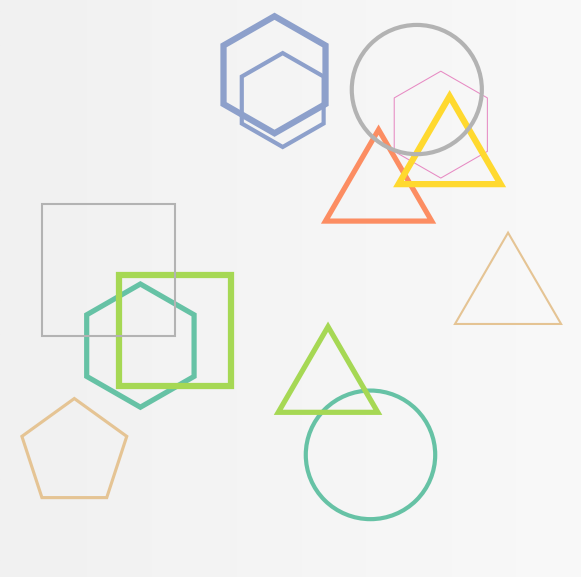[{"shape": "circle", "thickness": 2, "radius": 0.56, "center": [0.637, 0.212]}, {"shape": "hexagon", "thickness": 2.5, "radius": 0.53, "center": [0.242, 0.401]}, {"shape": "triangle", "thickness": 2.5, "radius": 0.53, "center": [0.651, 0.669]}, {"shape": "hexagon", "thickness": 2, "radius": 0.41, "center": [0.486, 0.826]}, {"shape": "hexagon", "thickness": 3, "radius": 0.51, "center": [0.472, 0.87]}, {"shape": "hexagon", "thickness": 0.5, "radius": 0.46, "center": [0.758, 0.783]}, {"shape": "triangle", "thickness": 2.5, "radius": 0.49, "center": [0.564, 0.335]}, {"shape": "square", "thickness": 3, "radius": 0.48, "center": [0.301, 0.427]}, {"shape": "triangle", "thickness": 3, "radius": 0.51, "center": [0.774, 0.731]}, {"shape": "triangle", "thickness": 1, "radius": 0.53, "center": [0.874, 0.491]}, {"shape": "pentagon", "thickness": 1.5, "radius": 0.47, "center": [0.128, 0.214]}, {"shape": "circle", "thickness": 2, "radius": 0.56, "center": [0.717, 0.844]}, {"shape": "square", "thickness": 1, "radius": 0.57, "center": [0.186, 0.531]}]